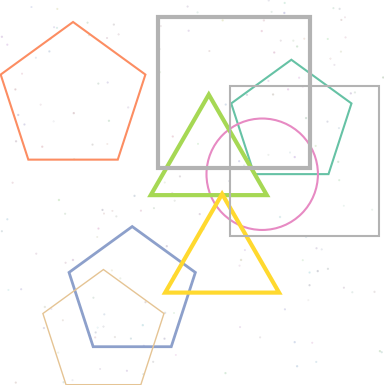[{"shape": "pentagon", "thickness": 1.5, "radius": 0.82, "center": [0.757, 0.681]}, {"shape": "pentagon", "thickness": 1.5, "radius": 0.99, "center": [0.19, 0.745]}, {"shape": "pentagon", "thickness": 2, "radius": 0.86, "center": [0.343, 0.239]}, {"shape": "circle", "thickness": 1.5, "radius": 0.72, "center": [0.681, 0.547]}, {"shape": "triangle", "thickness": 3, "radius": 0.87, "center": [0.542, 0.58]}, {"shape": "triangle", "thickness": 3, "radius": 0.85, "center": [0.577, 0.325]}, {"shape": "pentagon", "thickness": 1, "radius": 0.83, "center": [0.269, 0.135]}, {"shape": "square", "thickness": 3, "radius": 0.98, "center": [0.607, 0.76]}, {"shape": "square", "thickness": 1.5, "radius": 0.97, "center": [0.791, 0.582]}]